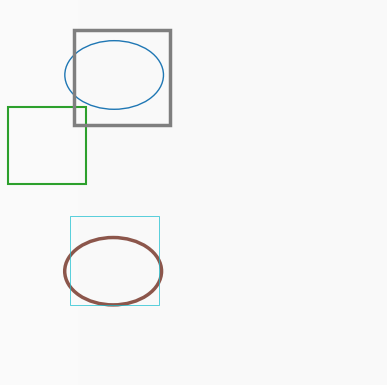[{"shape": "oval", "thickness": 1, "radius": 0.64, "center": [0.295, 0.805]}, {"shape": "square", "thickness": 1.5, "radius": 0.5, "center": [0.121, 0.623]}, {"shape": "oval", "thickness": 2.5, "radius": 0.62, "center": [0.292, 0.296]}, {"shape": "square", "thickness": 2.5, "radius": 0.62, "center": [0.314, 0.798]}, {"shape": "square", "thickness": 0.5, "radius": 0.57, "center": [0.296, 0.324]}]